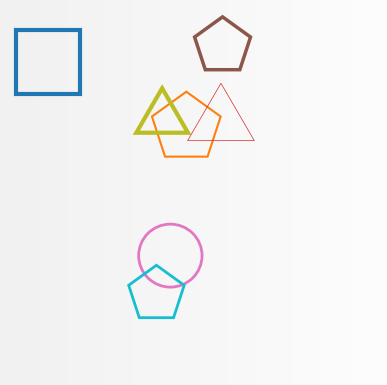[{"shape": "square", "thickness": 3, "radius": 0.42, "center": [0.123, 0.84]}, {"shape": "pentagon", "thickness": 1.5, "radius": 0.47, "center": [0.481, 0.669]}, {"shape": "triangle", "thickness": 0.5, "radius": 0.5, "center": [0.57, 0.684]}, {"shape": "pentagon", "thickness": 2.5, "radius": 0.38, "center": [0.574, 0.88]}, {"shape": "circle", "thickness": 2, "radius": 0.41, "center": [0.44, 0.336]}, {"shape": "triangle", "thickness": 3, "radius": 0.38, "center": [0.418, 0.694]}, {"shape": "pentagon", "thickness": 2, "radius": 0.38, "center": [0.404, 0.236]}]